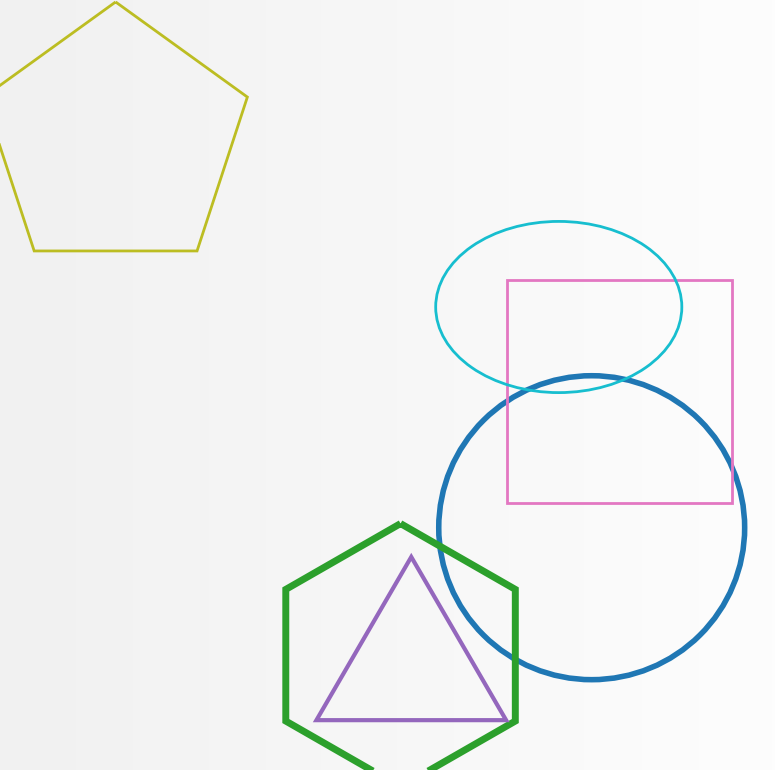[{"shape": "circle", "thickness": 2, "radius": 0.99, "center": [0.763, 0.315]}, {"shape": "hexagon", "thickness": 2.5, "radius": 0.85, "center": [0.517, 0.149]}, {"shape": "triangle", "thickness": 1.5, "radius": 0.71, "center": [0.531, 0.135]}, {"shape": "square", "thickness": 1, "radius": 0.73, "center": [0.799, 0.491]}, {"shape": "pentagon", "thickness": 1, "radius": 0.89, "center": [0.149, 0.819]}, {"shape": "oval", "thickness": 1, "radius": 0.79, "center": [0.721, 0.601]}]